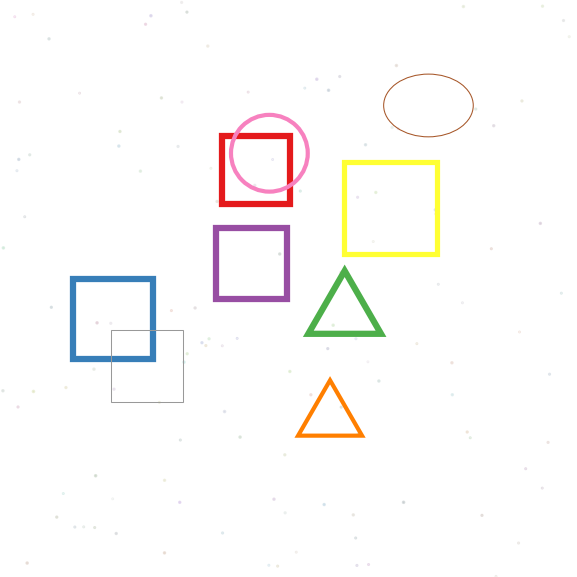[{"shape": "square", "thickness": 3, "radius": 0.29, "center": [0.443, 0.705]}, {"shape": "square", "thickness": 3, "radius": 0.35, "center": [0.195, 0.447]}, {"shape": "triangle", "thickness": 3, "radius": 0.36, "center": [0.597, 0.457]}, {"shape": "square", "thickness": 3, "radius": 0.31, "center": [0.436, 0.542]}, {"shape": "triangle", "thickness": 2, "radius": 0.32, "center": [0.572, 0.277]}, {"shape": "square", "thickness": 2.5, "radius": 0.4, "center": [0.676, 0.639]}, {"shape": "oval", "thickness": 0.5, "radius": 0.39, "center": [0.742, 0.817]}, {"shape": "circle", "thickness": 2, "radius": 0.33, "center": [0.466, 0.734]}, {"shape": "square", "thickness": 0.5, "radius": 0.31, "center": [0.254, 0.365]}]